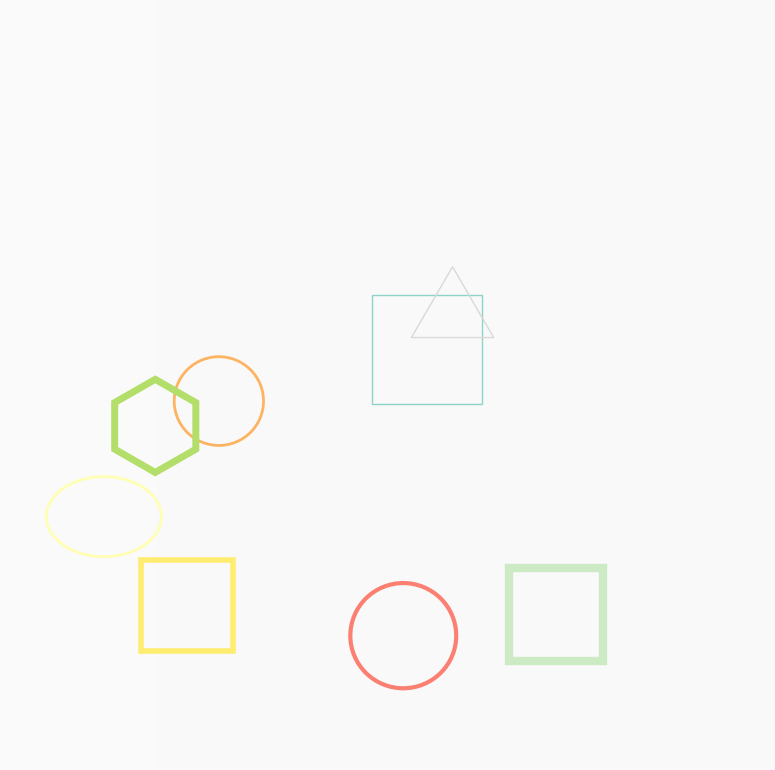[{"shape": "square", "thickness": 0.5, "radius": 0.36, "center": [0.551, 0.546]}, {"shape": "oval", "thickness": 1, "radius": 0.37, "center": [0.134, 0.329]}, {"shape": "circle", "thickness": 1.5, "radius": 0.34, "center": [0.52, 0.174]}, {"shape": "circle", "thickness": 1, "radius": 0.29, "center": [0.282, 0.479]}, {"shape": "hexagon", "thickness": 2.5, "radius": 0.3, "center": [0.2, 0.447]}, {"shape": "triangle", "thickness": 0.5, "radius": 0.31, "center": [0.584, 0.592]}, {"shape": "square", "thickness": 3, "radius": 0.3, "center": [0.718, 0.202]}, {"shape": "square", "thickness": 2, "radius": 0.3, "center": [0.241, 0.214]}]